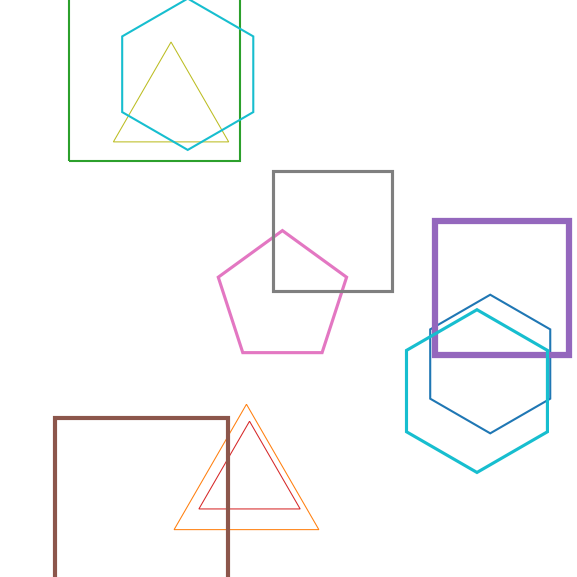[{"shape": "hexagon", "thickness": 1, "radius": 0.6, "center": [0.849, 0.369]}, {"shape": "triangle", "thickness": 0.5, "radius": 0.72, "center": [0.427, 0.154]}, {"shape": "square", "thickness": 1, "radius": 0.74, "center": [0.267, 0.869]}, {"shape": "triangle", "thickness": 0.5, "radius": 0.51, "center": [0.432, 0.168]}, {"shape": "square", "thickness": 3, "radius": 0.58, "center": [0.87, 0.5]}, {"shape": "square", "thickness": 2, "radius": 0.75, "center": [0.245, 0.126]}, {"shape": "pentagon", "thickness": 1.5, "radius": 0.58, "center": [0.489, 0.483]}, {"shape": "square", "thickness": 1.5, "radius": 0.52, "center": [0.576, 0.599]}, {"shape": "triangle", "thickness": 0.5, "radius": 0.58, "center": [0.296, 0.811]}, {"shape": "hexagon", "thickness": 1.5, "radius": 0.7, "center": [0.826, 0.322]}, {"shape": "hexagon", "thickness": 1, "radius": 0.66, "center": [0.325, 0.871]}]